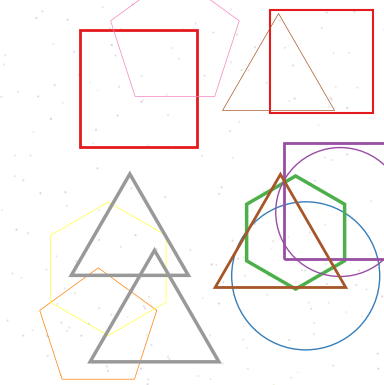[{"shape": "square", "thickness": 2, "radius": 0.76, "center": [0.361, 0.77]}, {"shape": "square", "thickness": 1.5, "radius": 0.67, "center": [0.836, 0.84]}, {"shape": "circle", "thickness": 1, "radius": 0.96, "center": [0.794, 0.284]}, {"shape": "hexagon", "thickness": 2.5, "radius": 0.73, "center": [0.768, 0.396]}, {"shape": "square", "thickness": 2, "radius": 0.76, "center": [0.89, 0.478]}, {"shape": "circle", "thickness": 1, "radius": 0.84, "center": [0.884, 0.449]}, {"shape": "pentagon", "thickness": 0.5, "radius": 0.8, "center": [0.255, 0.144]}, {"shape": "hexagon", "thickness": 0.5, "radius": 0.87, "center": [0.281, 0.302]}, {"shape": "triangle", "thickness": 0.5, "radius": 0.84, "center": [0.724, 0.797]}, {"shape": "triangle", "thickness": 2, "radius": 0.98, "center": [0.728, 0.351]}, {"shape": "pentagon", "thickness": 0.5, "radius": 0.88, "center": [0.454, 0.892]}, {"shape": "triangle", "thickness": 2.5, "radius": 0.88, "center": [0.337, 0.373]}, {"shape": "triangle", "thickness": 2.5, "radius": 0.97, "center": [0.401, 0.157]}]